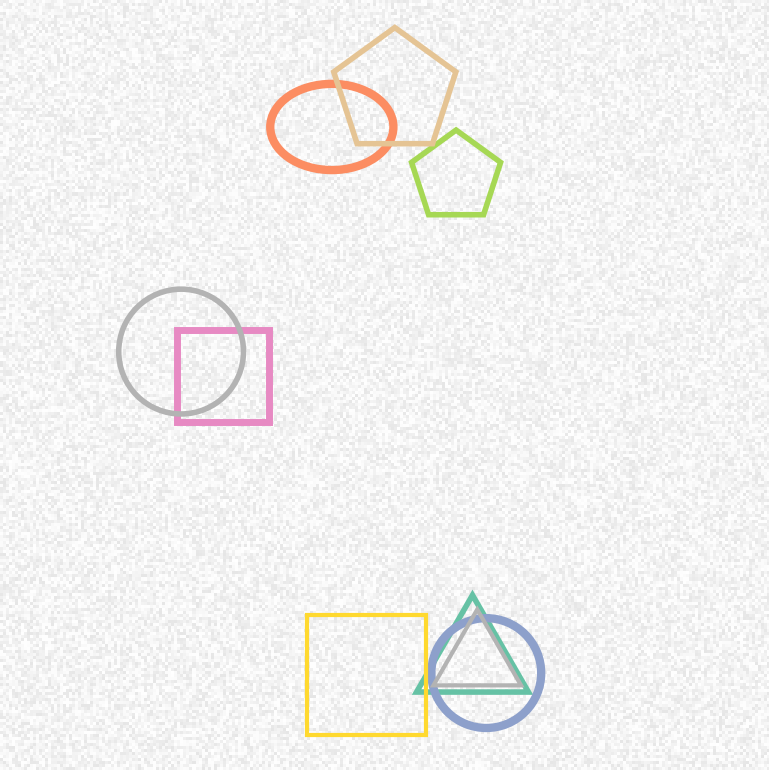[{"shape": "triangle", "thickness": 2, "radius": 0.42, "center": [0.614, 0.143]}, {"shape": "oval", "thickness": 3, "radius": 0.4, "center": [0.431, 0.835]}, {"shape": "circle", "thickness": 3, "radius": 0.36, "center": [0.632, 0.126]}, {"shape": "square", "thickness": 2.5, "radius": 0.3, "center": [0.29, 0.512]}, {"shape": "pentagon", "thickness": 2, "radius": 0.3, "center": [0.592, 0.77]}, {"shape": "square", "thickness": 1.5, "radius": 0.39, "center": [0.476, 0.123]}, {"shape": "pentagon", "thickness": 2, "radius": 0.42, "center": [0.513, 0.881]}, {"shape": "circle", "thickness": 2, "radius": 0.41, "center": [0.235, 0.543]}, {"shape": "triangle", "thickness": 1.5, "radius": 0.33, "center": [0.62, 0.143]}]